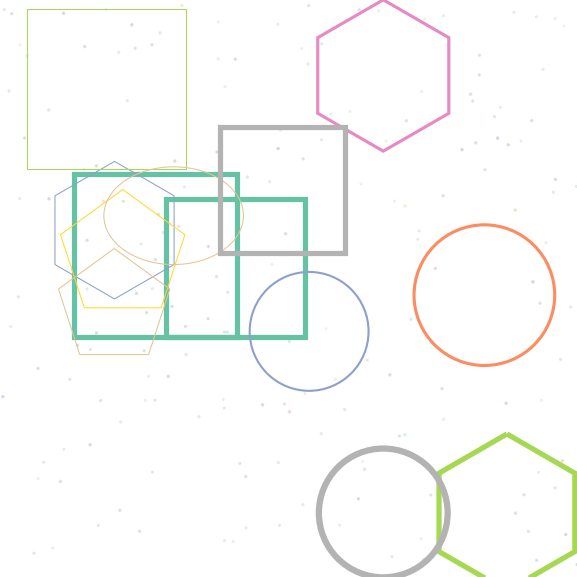[{"shape": "square", "thickness": 2.5, "radius": 0.71, "center": [0.27, 0.557]}, {"shape": "square", "thickness": 2.5, "radius": 0.6, "center": [0.408, 0.536]}, {"shape": "circle", "thickness": 1.5, "radius": 0.61, "center": [0.839, 0.488]}, {"shape": "circle", "thickness": 1, "radius": 0.51, "center": [0.535, 0.425]}, {"shape": "hexagon", "thickness": 0.5, "radius": 0.6, "center": [0.198, 0.601]}, {"shape": "hexagon", "thickness": 1.5, "radius": 0.66, "center": [0.664, 0.868]}, {"shape": "square", "thickness": 0.5, "radius": 0.69, "center": [0.185, 0.845]}, {"shape": "hexagon", "thickness": 2.5, "radius": 0.68, "center": [0.878, 0.112]}, {"shape": "pentagon", "thickness": 0.5, "radius": 0.57, "center": [0.212, 0.558]}, {"shape": "oval", "thickness": 0.5, "radius": 0.6, "center": [0.301, 0.626]}, {"shape": "pentagon", "thickness": 0.5, "radius": 0.51, "center": [0.198, 0.467]}, {"shape": "square", "thickness": 2.5, "radius": 0.54, "center": [0.489, 0.67]}, {"shape": "circle", "thickness": 3, "radius": 0.56, "center": [0.664, 0.111]}]